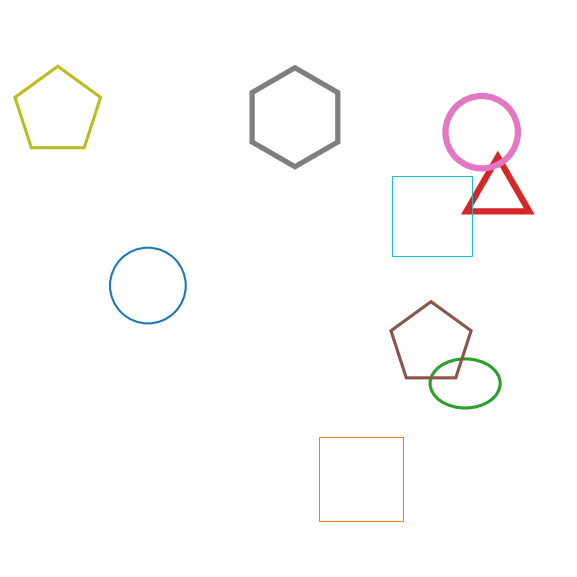[{"shape": "circle", "thickness": 1, "radius": 0.33, "center": [0.256, 0.505]}, {"shape": "square", "thickness": 0.5, "radius": 0.37, "center": [0.625, 0.17]}, {"shape": "oval", "thickness": 1.5, "radius": 0.3, "center": [0.805, 0.335]}, {"shape": "triangle", "thickness": 3, "radius": 0.31, "center": [0.862, 0.665]}, {"shape": "pentagon", "thickness": 1.5, "radius": 0.36, "center": [0.746, 0.404]}, {"shape": "circle", "thickness": 3, "radius": 0.31, "center": [0.834, 0.77]}, {"shape": "hexagon", "thickness": 2.5, "radius": 0.43, "center": [0.511, 0.796]}, {"shape": "pentagon", "thickness": 1.5, "radius": 0.39, "center": [0.1, 0.806]}, {"shape": "square", "thickness": 0.5, "radius": 0.35, "center": [0.748, 0.625]}]